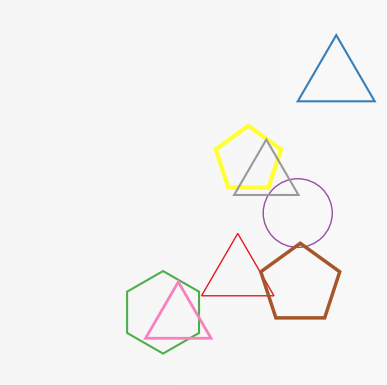[{"shape": "triangle", "thickness": 1, "radius": 0.54, "center": [0.614, 0.286]}, {"shape": "triangle", "thickness": 1.5, "radius": 0.57, "center": [0.868, 0.794]}, {"shape": "hexagon", "thickness": 1.5, "radius": 0.54, "center": [0.421, 0.189]}, {"shape": "circle", "thickness": 1, "radius": 0.45, "center": [0.768, 0.447]}, {"shape": "pentagon", "thickness": 3, "radius": 0.44, "center": [0.641, 0.585]}, {"shape": "pentagon", "thickness": 2.5, "radius": 0.54, "center": [0.775, 0.261]}, {"shape": "triangle", "thickness": 2, "radius": 0.49, "center": [0.46, 0.17]}, {"shape": "triangle", "thickness": 1.5, "radius": 0.48, "center": [0.687, 0.542]}]